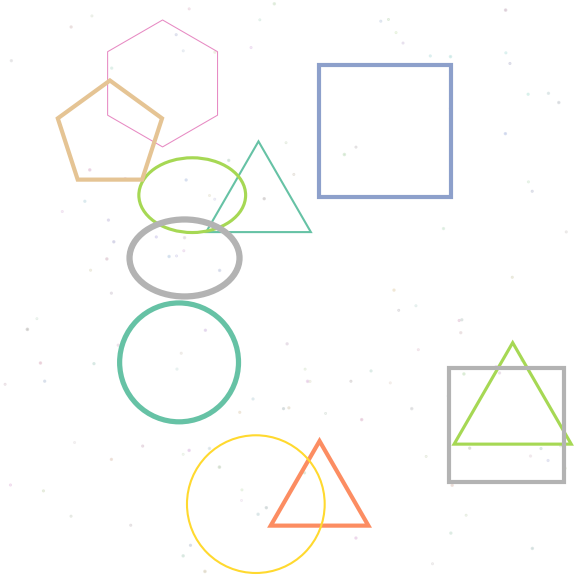[{"shape": "triangle", "thickness": 1, "radius": 0.52, "center": [0.448, 0.65]}, {"shape": "circle", "thickness": 2.5, "radius": 0.51, "center": [0.31, 0.372]}, {"shape": "triangle", "thickness": 2, "radius": 0.49, "center": [0.553, 0.138]}, {"shape": "square", "thickness": 2, "radius": 0.57, "center": [0.667, 0.772]}, {"shape": "hexagon", "thickness": 0.5, "radius": 0.55, "center": [0.282, 0.855]}, {"shape": "oval", "thickness": 1.5, "radius": 0.46, "center": [0.333, 0.661]}, {"shape": "triangle", "thickness": 1.5, "radius": 0.59, "center": [0.888, 0.289]}, {"shape": "circle", "thickness": 1, "radius": 0.6, "center": [0.443, 0.126]}, {"shape": "pentagon", "thickness": 2, "radius": 0.47, "center": [0.19, 0.765]}, {"shape": "square", "thickness": 2, "radius": 0.5, "center": [0.876, 0.263]}, {"shape": "oval", "thickness": 3, "radius": 0.48, "center": [0.32, 0.552]}]